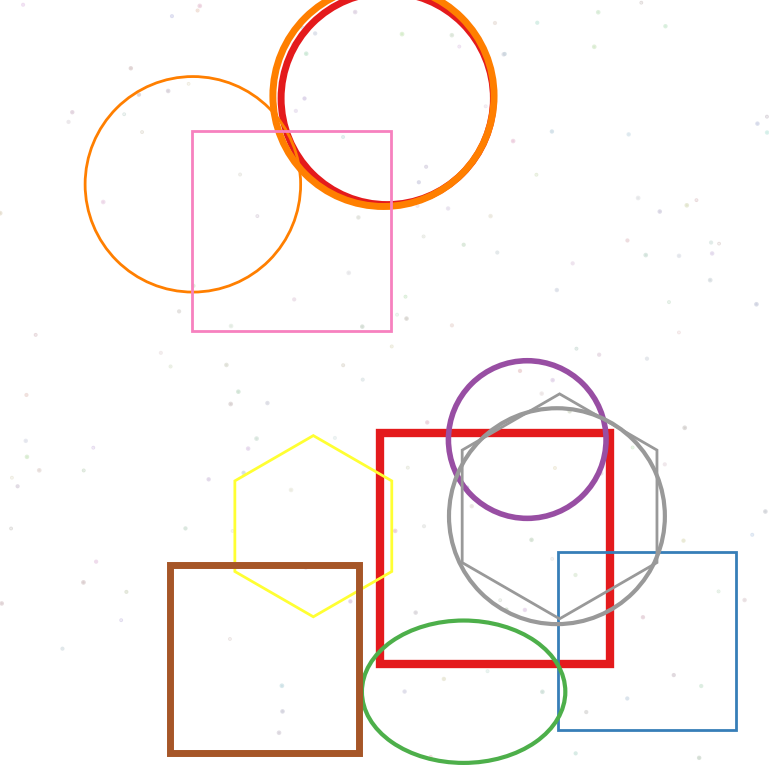[{"shape": "square", "thickness": 3, "radius": 0.75, "center": [0.643, 0.288]}, {"shape": "circle", "thickness": 2.5, "radius": 0.69, "center": [0.503, 0.872]}, {"shape": "square", "thickness": 1, "radius": 0.58, "center": [0.84, 0.168]}, {"shape": "oval", "thickness": 1.5, "radius": 0.66, "center": [0.602, 0.102]}, {"shape": "circle", "thickness": 2, "radius": 0.51, "center": [0.685, 0.429]}, {"shape": "circle", "thickness": 1, "radius": 0.7, "center": [0.25, 0.761]}, {"shape": "circle", "thickness": 2.5, "radius": 0.72, "center": [0.498, 0.875]}, {"shape": "hexagon", "thickness": 1, "radius": 0.59, "center": [0.407, 0.317]}, {"shape": "square", "thickness": 2.5, "radius": 0.61, "center": [0.344, 0.144]}, {"shape": "square", "thickness": 1, "radius": 0.65, "center": [0.379, 0.7]}, {"shape": "hexagon", "thickness": 1, "radius": 0.73, "center": [0.727, 0.342]}, {"shape": "circle", "thickness": 1.5, "radius": 0.7, "center": [0.723, 0.33]}]